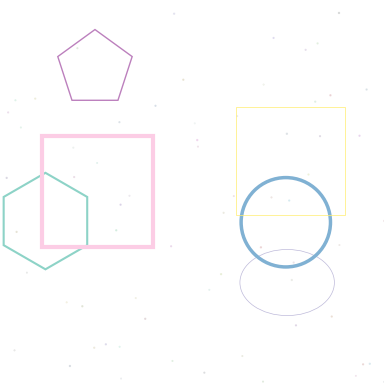[{"shape": "hexagon", "thickness": 1.5, "radius": 0.63, "center": [0.118, 0.426]}, {"shape": "oval", "thickness": 0.5, "radius": 0.61, "center": [0.746, 0.266]}, {"shape": "circle", "thickness": 2.5, "radius": 0.58, "center": [0.742, 0.423]}, {"shape": "square", "thickness": 3, "radius": 0.72, "center": [0.254, 0.503]}, {"shape": "pentagon", "thickness": 1, "radius": 0.51, "center": [0.247, 0.822]}, {"shape": "square", "thickness": 0.5, "radius": 0.7, "center": [0.755, 0.581]}]